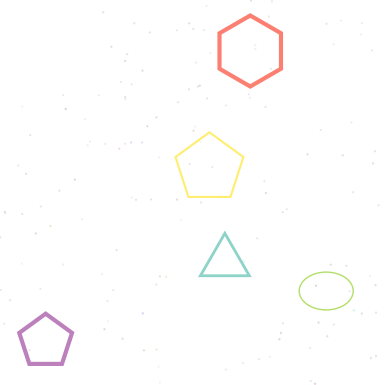[{"shape": "triangle", "thickness": 2, "radius": 0.37, "center": [0.584, 0.32]}, {"shape": "hexagon", "thickness": 3, "radius": 0.46, "center": [0.65, 0.868]}, {"shape": "oval", "thickness": 1, "radius": 0.35, "center": [0.847, 0.244]}, {"shape": "pentagon", "thickness": 3, "radius": 0.36, "center": [0.119, 0.113]}, {"shape": "pentagon", "thickness": 1.5, "radius": 0.46, "center": [0.544, 0.563]}]